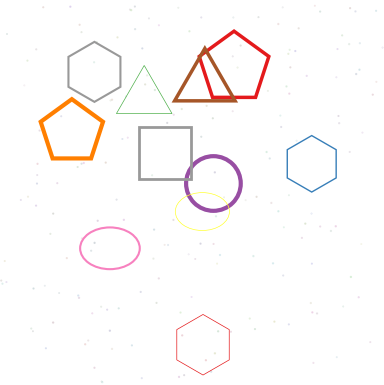[{"shape": "pentagon", "thickness": 2.5, "radius": 0.48, "center": [0.608, 0.824]}, {"shape": "hexagon", "thickness": 0.5, "radius": 0.39, "center": [0.527, 0.105]}, {"shape": "hexagon", "thickness": 1, "radius": 0.37, "center": [0.81, 0.575]}, {"shape": "triangle", "thickness": 0.5, "radius": 0.42, "center": [0.375, 0.747]}, {"shape": "circle", "thickness": 3, "radius": 0.35, "center": [0.554, 0.523]}, {"shape": "pentagon", "thickness": 3, "radius": 0.43, "center": [0.187, 0.657]}, {"shape": "oval", "thickness": 0.5, "radius": 0.35, "center": [0.526, 0.451]}, {"shape": "triangle", "thickness": 2.5, "radius": 0.45, "center": [0.532, 0.783]}, {"shape": "oval", "thickness": 1.5, "radius": 0.39, "center": [0.286, 0.355]}, {"shape": "hexagon", "thickness": 1.5, "radius": 0.39, "center": [0.245, 0.813]}, {"shape": "square", "thickness": 2, "radius": 0.34, "center": [0.428, 0.603]}]